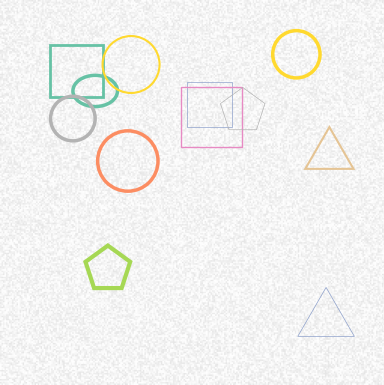[{"shape": "oval", "thickness": 2.5, "radius": 0.29, "center": [0.247, 0.764]}, {"shape": "square", "thickness": 2, "radius": 0.34, "center": [0.198, 0.816]}, {"shape": "circle", "thickness": 2.5, "radius": 0.39, "center": [0.332, 0.582]}, {"shape": "square", "thickness": 0.5, "radius": 0.29, "center": [0.543, 0.728]}, {"shape": "triangle", "thickness": 0.5, "radius": 0.42, "center": [0.847, 0.169]}, {"shape": "square", "thickness": 1, "radius": 0.39, "center": [0.549, 0.695]}, {"shape": "pentagon", "thickness": 3, "radius": 0.31, "center": [0.28, 0.301]}, {"shape": "circle", "thickness": 1.5, "radius": 0.37, "center": [0.34, 0.832]}, {"shape": "circle", "thickness": 2.5, "radius": 0.31, "center": [0.77, 0.859]}, {"shape": "triangle", "thickness": 1.5, "radius": 0.36, "center": [0.856, 0.598]}, {"shape": "circle", "thickness": 2.5, "radius": 0.29, "center": [0.189, 0.692]}, {"shape": "pentagon", "thickness": 0.5, "radius": 0.3, "center": [0.63, 0.712]}]